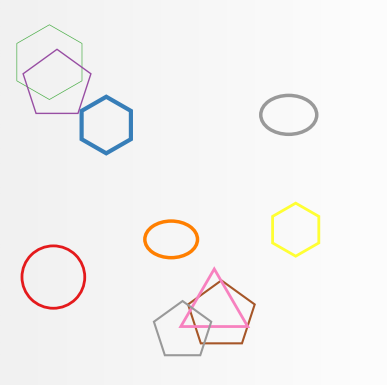[{"shape": "circle", "thickness": 2, "radius": 0.41, "center": [0.138, 0.28]}, {"shape": "hexagon", "thickness": 3, "radius": 0.37, "center": [0.274, 0.675]}, {"shape": "hexagon", "thickness": 0.5, "radius": 0.49, "center": [0.128, 0.839]}, {"shape": "pentagon", "thickness": 1, "radius": 0.46, "center": [0.147, 0.78]}, {"shape": "oval", "thickness": 2.5, "radius": 0.34, "center": [0.442, 0.378]}, {"shape": "hexagon", "thickness": 2, "radius": 0.34, "center": [0.763, 0.403]}, {"shape": "pentagon", "thickness": 1.5, "radius": 0.45, "center": [0.571, 0.181]}, {"shape": "triangle", "thickness": 2, "radius": 0.5, "center": [0.553, 0.202]}, {"shape": "pentagon", "thickness": 1.5, "radius": 0.39, "center": [0.471, 0.14]}, {"shape": "oval", "thickness": 2.5, "radius": 0.36, "center": [0.745, 0.702]}]